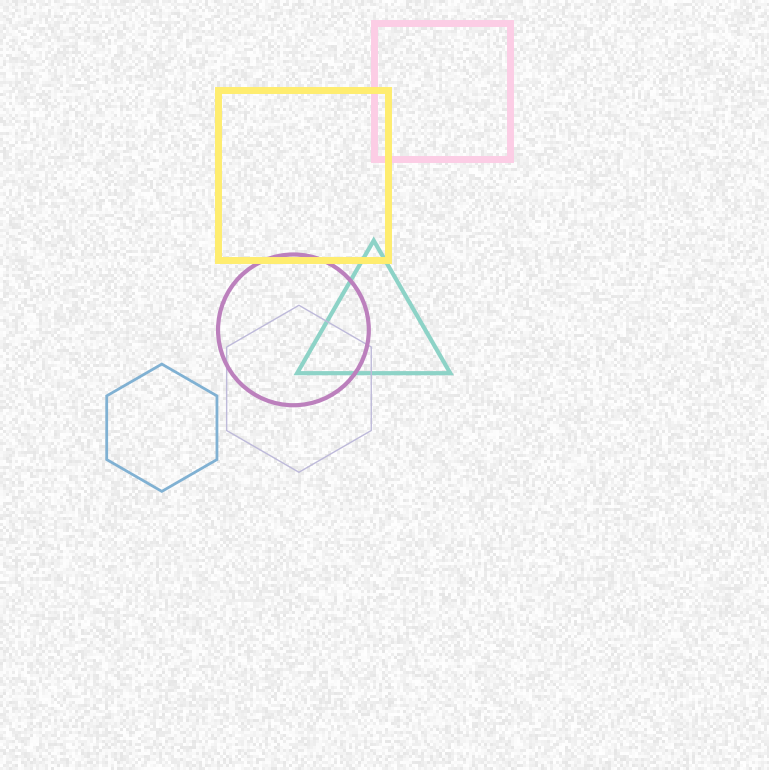[{"shape": "triangle", "thickness": 1.5, "radius": 0.57, "center": [0.485, 0.573]}, {"shape": "hexagon", "thickness": 0.5, "radius": 0.54, "center": [0.388, 0.495]}, {"shape": "hexagon", "thickness": 1, "radius": 0.41, "center": [0.21, 0.445]}, {"shape": "square", "thickness": 2.5, "radius": 0.44, "center": [0.574, 0.882]}, {"shape": "circle", "thickness": 1.5, "radius": 0.49, "center": [0.381, 0.572]}, {"shape": "square", "thickness": 2.5, "radius": 0.55, "center": [0.394, 0.773]}]